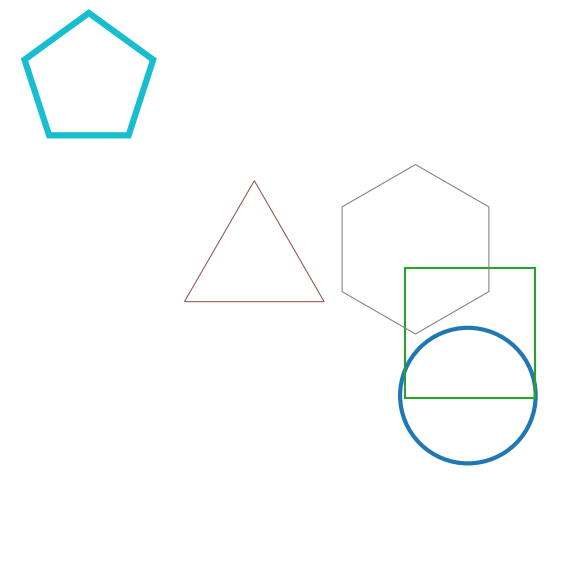[{"shape": "circle", "thickness": 2, "radius": 0.59, "center": [0.81, 0.314]}, {"shape": "square", "thickness": 1, "radius": 0.56, "center": [0.814, 0.422]}, {"shape": "triangle", "thickness": 0.5, "radius": 0.7, "center": [0.44, 0.547]}, {"shape": "hexagon", "thickness": 0.5, "radius": 0.73, "center": [0.719, 0.568]}, {"shape": "pentagon", "thickness": 3, "radius": 0.59, "center": [0.154, 0.86]}]